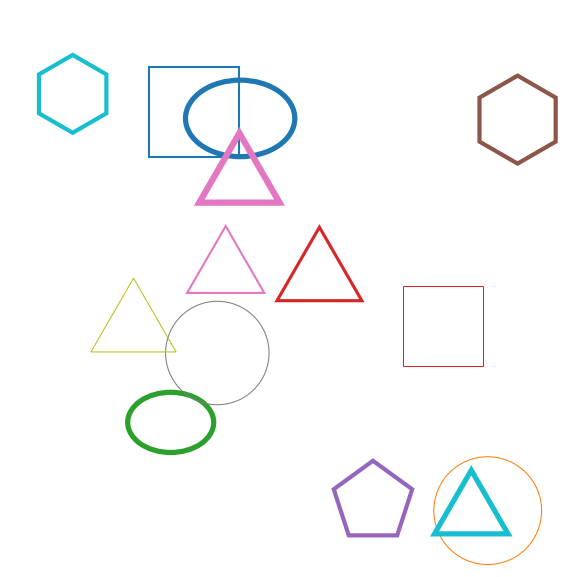[{"shape": "oval", "thickness": 2.5, "radius": 0.47, "center": [0.416, 0.794]}, {"shape": "square", "thickness": 1, "radius": 0.39, "center": [0.336, 0.805]}, {"shape": "circle", "thickness": 0.5, "radius": 0.47, "center": [0.845, 0.115]}, {"shape": "oval", "thickness": 2.5, "radius": 0.37, "center": [0.296, 0.268]}, {"shape": "square", "thickness": 0.5, "radius": 0.35, "center": [0.767, 0.435]}, {"shape": "triangle", "thickness": 1.5, "radius": 0.42, "center": [0.553, 0.521]}, {"shape": "pentagon", "thickness": 2, "radius": 0.36, "center": [0.646, 0.13]}, {"shape": "hexagon", "thickness": 2, "radius": 0.38, "center": [0.896, 0.792]}, {"shape": "triangle", "thickness": 1, "radius": 0.39, "center": [0.391, 0.53]}, {"shape": "triangle", "thickness": 3, "radius": 0.4, "center": [0.415, 0.688]}, {"shape": "circle", "thickness": 0.5, "radius": 0.45, "center": [0.376, 0.388]}, {"shape": "triangle", "thickness": 0.5, "radius": 0.43, "center": [0.231, 0.432]}, {"shape": "hexagon", "thickness": 2, "radius": 0.34, "center": [0.126, 0.837]}, {"shape": "triangle", "thickness": 2.5, "radius": 0.37, "center": [0.816, 0.111]}]